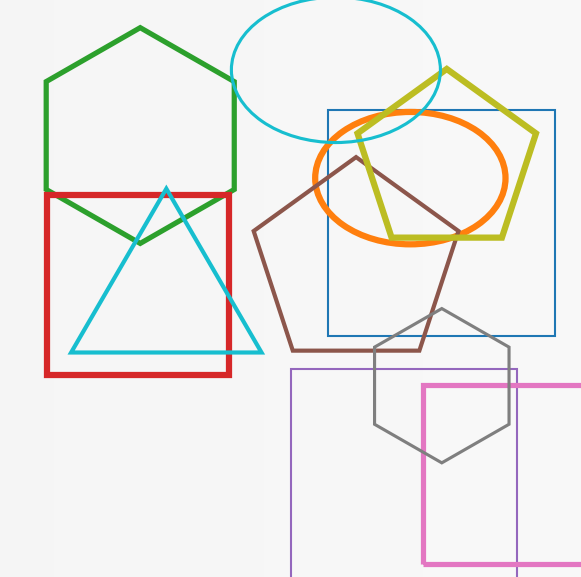[{"shape": "square", "thickness": 1, "radius": 0.98, "center": [0.759, 0.613]}, {"shape": "oval", "thickness": 3, "radius": 0.82, "center": [0.706, 0.691]}, {"shape": "hexagon", "thickness": 2.5, "radius": 0.93, "center": [0.241, 0.764]}, {"shape": "square", "thickness": 3, "radius": 0.78, "center": [0.238, 0.506]}, {"shape": "square", "thickness": 1, "radius": 0.97, "center": [0.695, 0.167]}, {"shape": "pentagon", "thickness": 2, "radius": 0.93, "center": [0.613, 0.542]}, {"shape": "square", "thickness": 2.5, "radius": 0.77, "center": [0.882, 0.178]}, {"shape": "hexagon", "thickness": 1.5, "radius": 0.67, "center": [0.76, 0.331]}, {"shape": "pentagon", "thickness": 3, "radius": 0.81, "center": [0.769, 0.718]}, {"shape": "oval", "thickness": 1.5, "radius": 0.9, "center": [0.578, 0.878]}, {"shape": "triangle", "thickness": 2, "radius": 0.95, "center": [0.286, 0.483]}]